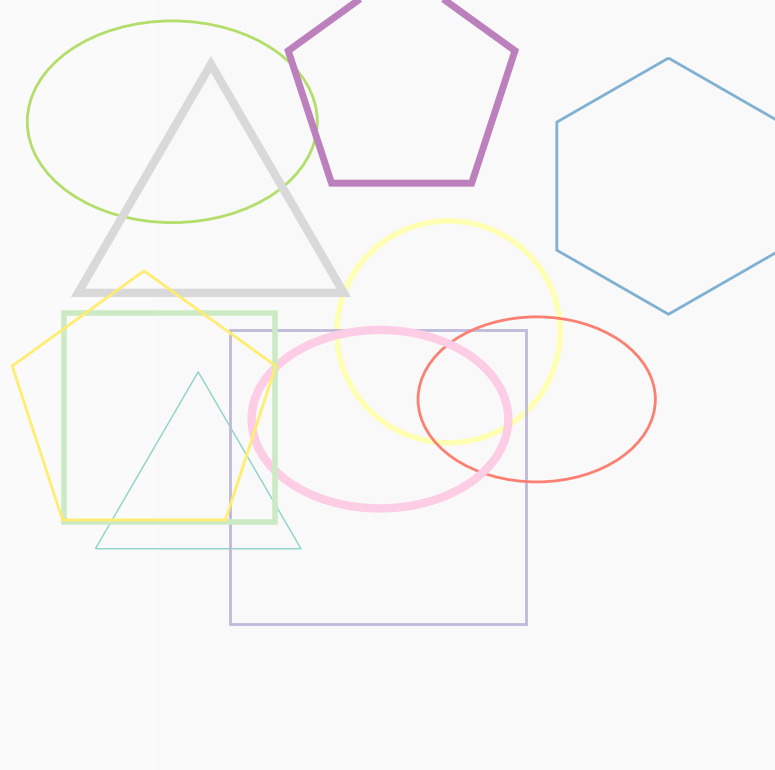[{"shape": "triangle", "thickness": 0.5, "radius": 0.77, "center": [0.256, 0.364]}, {"shape": "circle", "thickness": 2, "radius": 0.72, "center": [0.579, 0.569]}, {"shape": "square", "thickness": 1, "radius": 0.95, "center": [0.488, 0.38]}, {"shape": "oval", "thickness": 1, "radius": 0.77, "center": [0.693, 0.481]}, {"shape": "hexagon", "thickness": 1, "radius": 0.83, "center": [0.863, 0.758]}, {"shape": "oval", "thickness": 1, "radius": 0.94, "center": [0.222, 0.842]}, {"shape": "oval", "thickness": 3, "radius": 0.83, "center": [0.49, 0.456]}, {"shape": "triangle", "thickness": 3, "radius": 0.99, "center": [0.272, 0.719]}, {"shape": "pentagon", "thickness": 2.5, "radius": 0.77, "center": [0.518, 0.887]}, {"shape": "square", "thickness": 2, "radius": 0.68, "center": [0.218, 0.458]}, {"shape": "pentagon", "thickness": 1, "radius": 0.89, "center": [0.186, 0.469]}]